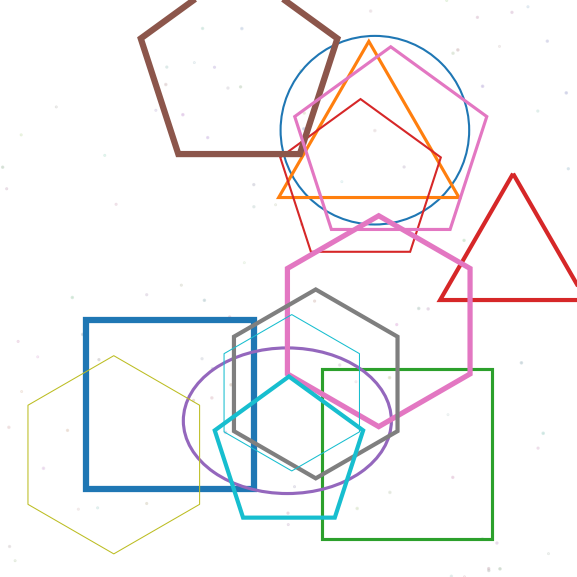[{"shape": "circle", "thickness": 1, "radius": 0.82, "center": [0.649, 0.774]}, {"shape": "square", "thickness": 3, "radius": 0.73, "center": [0.294, 0.299]}, {"shape": "triangle", "thickness": 1.5, "radius": 0.9, "center": [0.639, 0.747]}, {"shape": "square", "thickness": 1.5, "radius": 0.74, "center": [0.705, 0.212]}, {"shape": "triangle", "thickness": 2, "radius": 0.73, "center": [0.888, 0.553]}, {"shape": "pentagon", "thickness": 1, "radius": 0.73, "center": [0.624, 0.681]}, {"shape": "oval", "thickness": 1.5, "radius": 0.9, "center": [0.498, 0.271]}, {"shape": "pentagon", "thickness": 3, "radius": 0.89, "center": [0.414, 0.877]}, {"shape": "pentagon", "thickness": 1.5, "radius": 0.87, "center": [0.677, 0.743]}, {"shape": "hexagon", "thickness": 2.5, "radius": 0.91, "center": [0.656, 0.443]}, {"shape": "hexagon", "thickness": 2, "radius": 0.82, "center": [0.547, 0.334]}, {"shape": "hexagon", "thickness": 0.5, "radius": 0.86, "center": [0.197, 0.212]}, {"shape": "pentagon", "thickness": 2, "radius": 0.68, "center": [0.5, 0.212]}, {"shape": "hexagon", "thickness": 0.5, "radius": 0.68, "center": [0.505, 0.319]}]